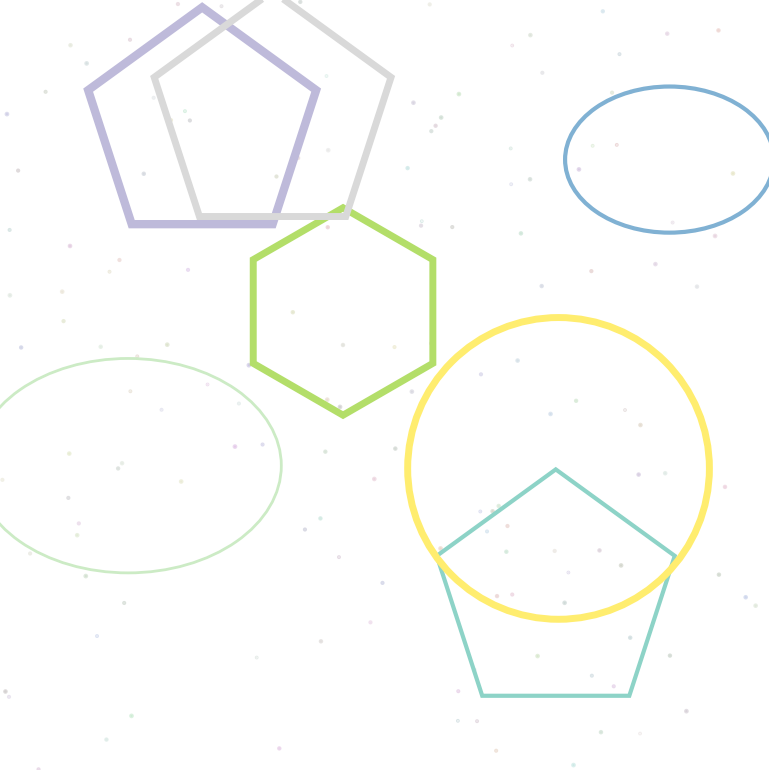[{"shape": "pentagon", "thickness": 1.5, "radius": 0.81, "center": [0.722, 0.228]}, {"shape": "pentagon", "thickness": 3, "radius": 0.78, "center": [0.263, 0.835]}, {"shape": "oval", "thickness": 1.5, "radius": 0.68, "center": [0.869, 0.793]}, {"shape": "hexagon", "thickness": 2.5, "radius": 0.67, "center": [0.446, 0.595]}, {"shape": "pentagon", "thickness": 2.5, "radius": 0.81, "center": [0.354, 0.85]}, {"shape": "oval", "thickness": 1, "radius": 0.99, "center": [0.166, 0.395]}, {"shape": "circle", "thickness": 2.5, "radius": 0.98, "center": [0.725, 0.392]}]